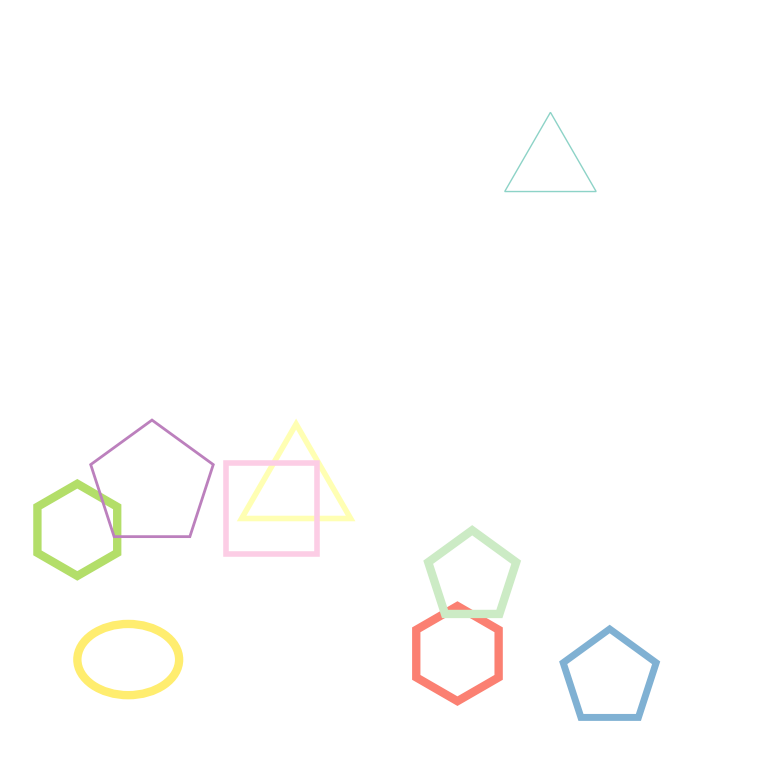[{"shape": "triangle", "thickness": 0.5, "radius": 0.34, "center": [0.715, 0.786]}, {"shape": "triangle", "thickness": 2, "radius": 0.41, "center": [0.385, 0.367]}, {"shape": "hexagon", "thickness": 3, "radius": 0.31, "center": [0.594, 0.151]}, {"shape": "pentagon", "thickness": 2.5, "radius": 0.32, "center": [0.792, 0.12]}, {"shape": "hexagon", "thickness": 3, "radius": 0.3, "center": [0.1, 0.312]}, {"shape": "square", "thickness": 2, "radius": 0.3, "center": [0.353, 0.34]}, {"shape": "pentagon", "thickness": 1, "radius": 0.42, "center": [0.197, 0.371]}, {"shape": "pentagon", "thickness": 3, "radius": 0.3, "center": [0.613, 0.251]}, {"shape": "oval", "thickness": 3, "radius": 0.33, "center": [0.167, 0.143]}]